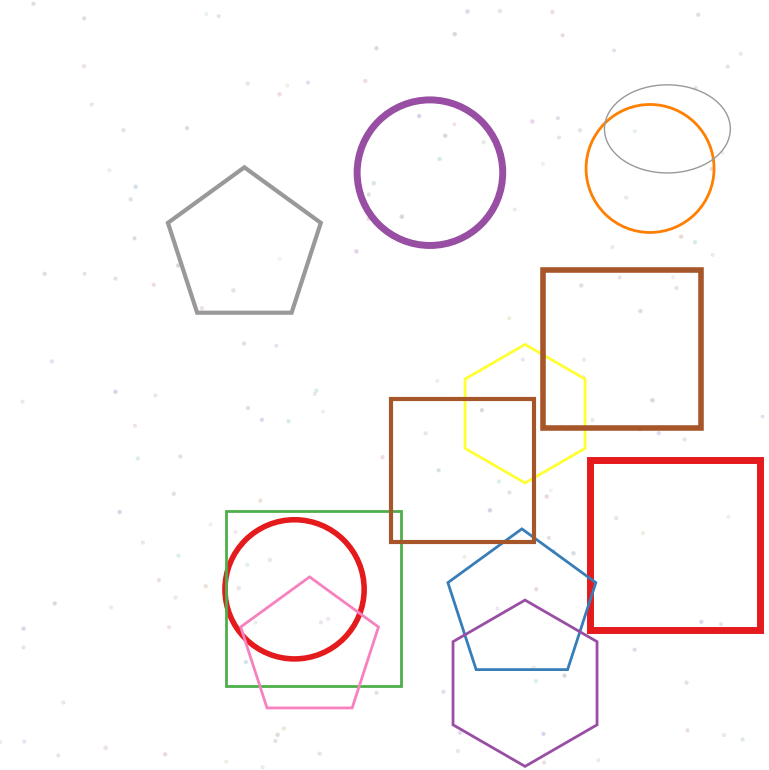[{"shape": "circle", "thickness": 2, "radius": 0.45, "center": [0.383, 0.235]}, {"shape": "square", "thickness": 2.5, "radius": 0.55, "center": [0.877, 0.292]}, {"shape": "pentagon", "thickness": 1, "radius": 0.51, "center": [0.678, 0.212]}, {"shape": "square", "thickness": 1, "radius": 0.57, "center": [0.407, 0.223]}, {"shape": "hexagon", "thickness": 1, "radius": 0.54, "center": [0.682, 0.113]}, {"shape": "circle", "thickness": 2.5, "radius": 0.47, "center": [0.558, 0.776]}, {"shape": "circle", "thickness": 1, "radius": 0.42, "center": [0.844, 0.781]}, {"shape": "hexagon", "thickness": 1, "radius": 0.45, "center": [0.682, 0.463]}, {"shape": "square", "thickness": 1.5, "radius": 0.46, "center": [0.6, 0.389]}, {"shape": "square", "thickness": 2, "radius": 0.51, "center": [0.807, 0.547]}, {"shape": "pentagon", "thickness": 1, "radius": 0.47, "center": [0.402, 0.157]}, {"shape": "oval", "thickness": 0.5, "radius": 0.41, "center": [0.867, 0.833]}, {"shape": "pentagon", "thickness": 1.5, "radius": 0.52, "center": [0.317, 0.678]}]